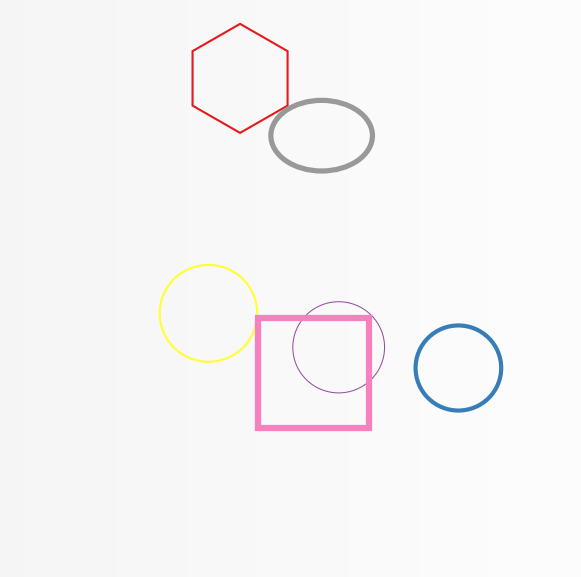[{"shape": "hexagon", "thickness": 1, "radius": 0.47, "center": [0.413, 0.863]}, {"shape": "circle", "thickness": 2, "radius": 0.37, "center": [0.789, 0.362]}, {"shape": "circle", "thickness": 0.5, "radius": 0.39, "center": [0.583, 0.398]}, {"shape": "circle", "thickness": 1, "radius": 0.42, "center": [0.359, 0.457]}, {"shape": "square", "thickness": 3, "radius": 0.48, "center": [0.54, 0.353]}, {"shape": "oval", "thickness": 2.5, "radius": 0.44, "center": [0.553, 0.764]}]